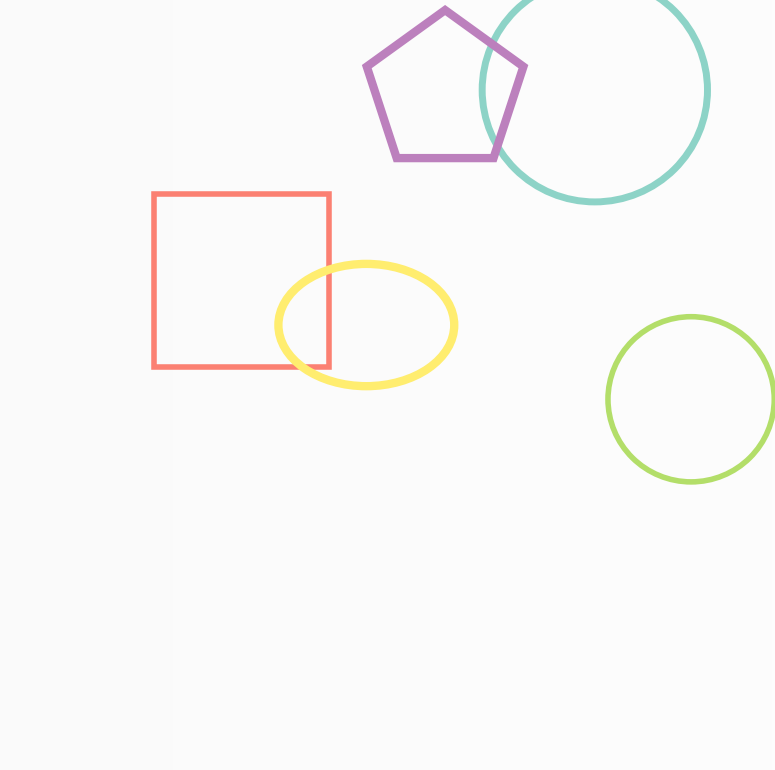[{"shape": "circle", "thickness": 2.5, "radius": 0.73, "center": [0.768, 0.883]}, {"shape": "square", "thickness": 2, "radius": 0.56, "center": [0.311, 0.636]}, {"shape": "circle", "thickness": 2, "radius": 0.54, "center": [0.892, 0.481]}, {"shape": "pentagon", "thickness": 3, "radius": 0.53, "center": [0.574, 0.881]}, {"shape": "oval", "thickness": 3, "radius": 0.57, "center": [0.473, 0.578]}]